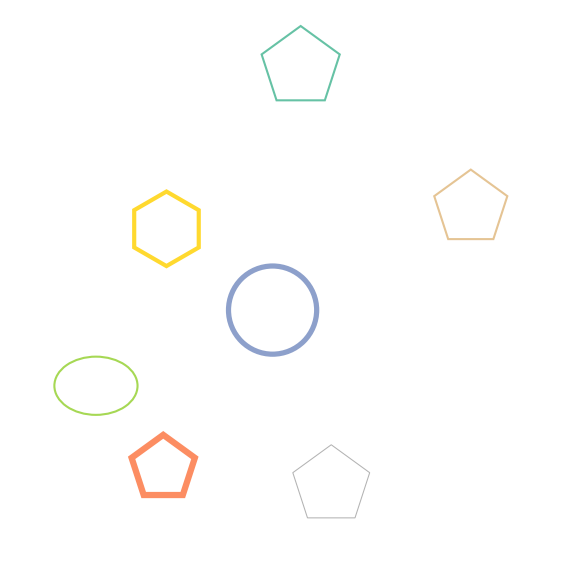[{"shape": "pentagon", "thickness": 1, "radius": 0.36, "center": [0.521, 0.883]}, {"shape": "pentagon", "thickness": 3, "radius": 0.29, "center": [0.283, 0.189]}, {"shape": "circle", "thickness": 2.5, "radius": 0.38, "center": [0.472, 0.462]}, {"shape": "oval", "thickness": 1, "radius": 0.36, "center": [0.166, 0.331]}, {"shape": "hexagon", "thickness": 2, "radius": 0.32, "center": [0.288, 0.603]}, {"shape": "pentagon", "thickness": 1, "radius": 0.33, "center": [0.815, 0.639]}, {"shape": "pentagon", "thickness": 0.5, "radius": 0.35, "center": [0.574, 0.159]}]